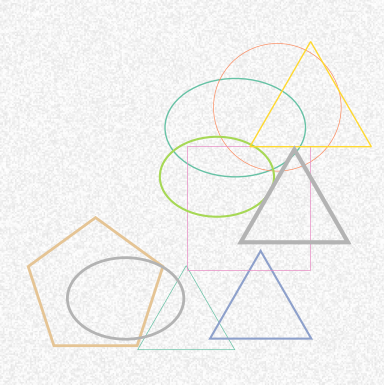[{"shape": "triangle", "thickness": 0.5, "radius": 0.73, "center": [0.484, 0.165]}, {"shape": "oval", "thickness": 1, "radius": 0.91, "center": [0.611, 0.668]}, {"shape": "circle", "thickness": 0.5, "radius": 0.83, "center": [0.72, 0.721]}, {"shape": "triangle", "thickness": 1.5, "radius": 0.76, "center": [0.677, 0.196]}, {"shape": "square", "thickness": 0.5, "radius": 0.8, "center": [0.645, 0.46]}, {"shape": "oval", "thickness": 1.5, "radius": 0.74, "center": [0.563, 0.541]}, {"shape": "triangle", "thickness": 1, "radius": 0.91, "center": [0.807, 0.71]}, {"shape": "pentagon", "thickness": 2, "radius": 0.92, "center": [0.248, 0.251]}, {"shape": "triangle", "thickness": 3, "radius": 0.8, "center": [0.765, 0.451]}, {"shape": "oval", "thickness": 2, "radius": 0.76, "center": [0.326, 0.225]}]